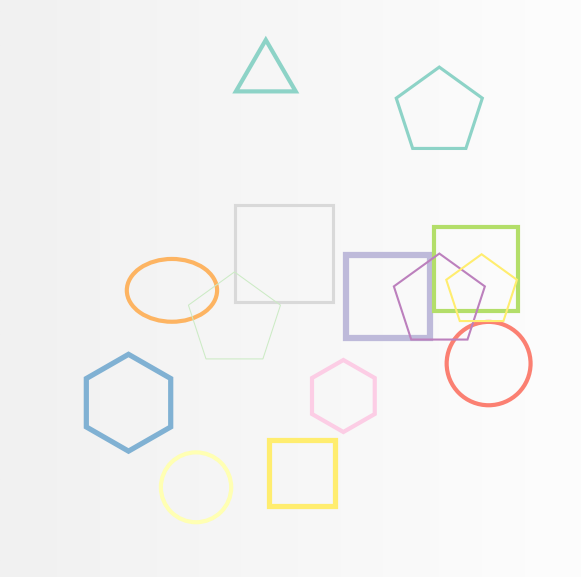[{"shape": "triangle", "thickness": 2, "radius": 0.3, "center": [0.457, 0.871]}, {"shape": "pentagon", "thickness": 1.5, "radius": 0.39, "center": [0.756, 0.805]}, {"shape": "circle", "thickness": 2, "radius": 0.3, "center": [0.337, 0.155]}, {"shape": "square", "thickness": 3, "radius": 0.36, "center": [0.668, 0.486]}, {"shape": "circle", "thickness": 2, "radius": 0.36, "center": [0.841, 0.37]}, {"shape": "hexagon", "thickness": 2.5, "radius": 0.42, "center": [0.221, 0.302]}, {"shape": "oval", "thickness": 2, "radius": 0.39, "center": [0.296, 0.496]}, {"shape": "square", "thickness": 2, "radius": 0.36, "center": [0.819, 0.534]}, {"shape": "hexagon", "thickness": 2, "radius": 0.31, "center": [0.591, 0.313]}, {"shape": "square", "thickness": 1.5, "radius": 0.42, "center": [0.489, 0.56]}, {"shape": "pentagon", "thickness": 1, "radius": 0.41, "center": [0.756, 0.478]}, {"shape": "pentagon", "thickness": 0.5, "radius": 0.42, "center": [0.403, 0.445]}, {"shape": "square", "thickness": 2.5, "radius": 0.29, "center": [0.52, 0.18]}, {"shape": "pentagon", "thickness": 1, "radius": 0.32, "center": [0.829, 0.495]}]